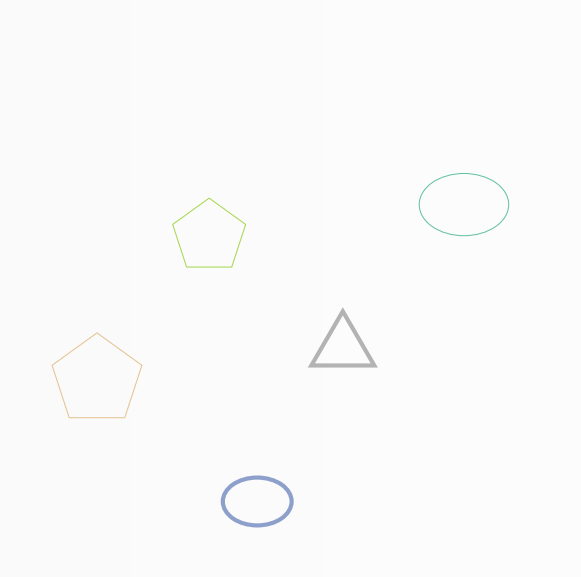[{"shape": "oval", "thickness": 0.5, "radius": 0.38, "center": [0.798, 0.645]}, {"shape": "oval", "thickness": 2, "radius": 0.3, "center": [0.443, 0.131]}, {"shape": "pentagon", "thickness": 0.5, "radius": 0.33, "center": [0.36, 0.59]}, {"shape": "pentagon", "thickness": 0.5, "radius": 0.41, "center": [0.167, 0.341]}, {"shape": "triangle", "thickness": 2, "radius": 0.31, "center": [0.59, 0.398]}]